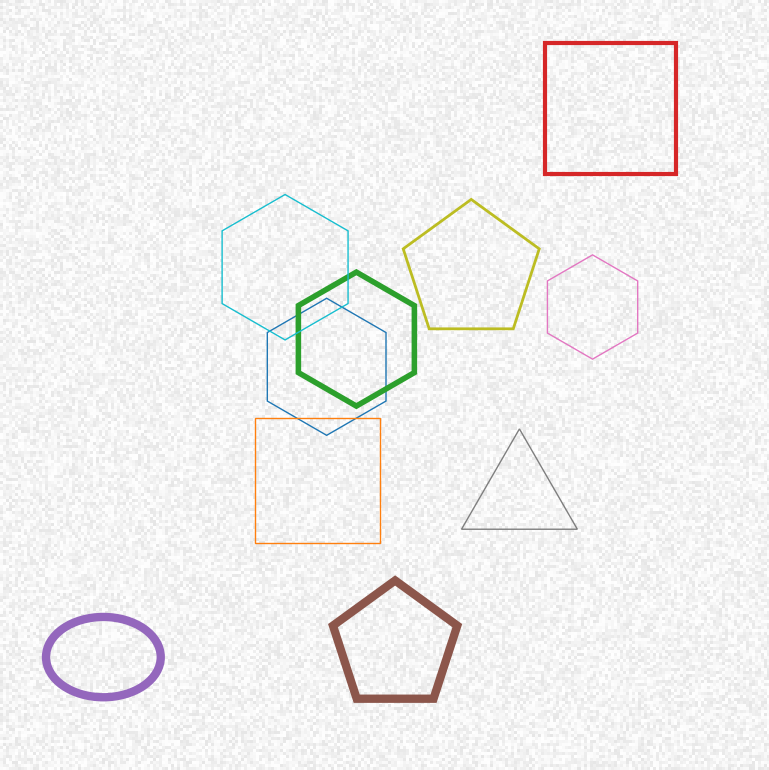[{"shape": "hexagon", "thickness": 0.5, "radius": 0.44, "center": [0.424, 0.524]}, {"shape": "square", "thickness": 0.5, "radius": 0.41, "center": [0.412, 0.376]}, {"shape": "hexagon", "thickness": 2, "radius": 0.43, "center": [0.463, 0.56]}, {"shape": "square", "thickness": 1.5, "radius": 0.43, "center": [0.792, 0.86]}, {"shape": "oval", "thickness": 3, "radius": 0.37, "center": [0.134, 0.147]}, {"shape": "pentagon", "thickness": 3, "radius": 0.42, "center": [0.513, 0.161]}, {"shape": "hexagon", "thickness": 0.5, "radius": 0.34, "center": [0.77, 0.601]}, {"shape": "triangle", "thickness": 0.5, "radius": 0.43, "center": [0.675, 0.356]}, {"shape": "pentagon", "thickness": 1, "radius": 0.46, "center": [0.612, 0.648]}, {"shape": "hexagon", "thickness": 0.5, "radius": 0.47, "center": [0.37, 0.653]}]